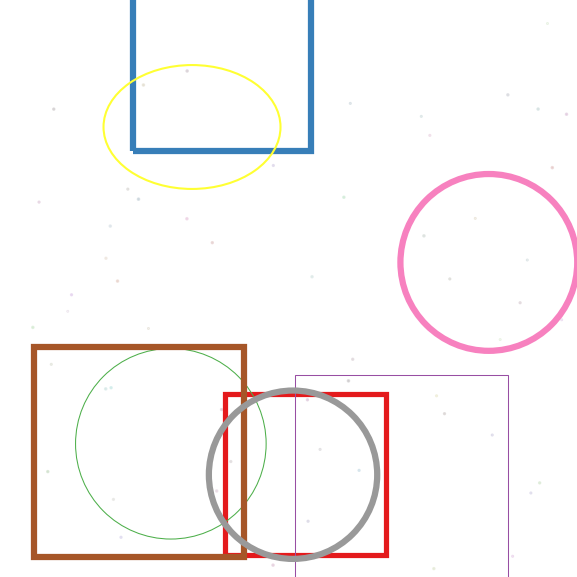[{"shape": "square", "thickness": 2.5, "radius": 0.7, "center": [0.529, 0.178]}, {"shape": "square", "thickness": 3, "radius": 0.77, "center": [0.384, 0.892]}, {"shape": "circle", "thickness": 0.5, "radius": 0.83, "center": [0.296, 0.231]}, {"shape": "square", "thickness": 0.5, "radius": 0.92, "center": [0.695, 0.164]}, {"shape": "oval", "thickness": 1, "radius": 0.77, "center": [0.332, 0.779]}, {"shape": "square", "thickness": 3, "radius": 0.91, "center": [0.241, 0.216]}, {"shape": "circle", "thickness": 3, "radius": 0.77, "center": [0.846, 0.545]}, {"shape": "circle", "thickness": 3, "radius": 0.73, "center": [0.507, 0.177]}]